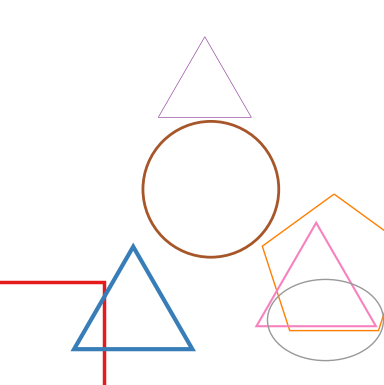[{"shape": "square", "thickness": 2.5, "radius": 0.8, "center": [0.111, 0.108]}, {"shape": "triangle", "thickness": 3, "radius": 0.89, "center": [0.346, 0.182]}, {"shape": "triangle", "thickness": 0.5, "radius": 0.7, "center": [0.532, 0.765]}, {"shape": "pentagon", "thickness": 1, "radius": 0.98, "center": [0.868, 0.3]}, {"shape": "circle", "thickness": 2, "radius": 0.88, "center": [0.548, 0.508]}, {"shape": "triangle", "thickness": 1.5, "radius": 0.9, "center": [0.821, 0.242]}, {"shape": "oval", "thickness": 1, "radius": 0.75, "center": [0.845, 0.169]}]